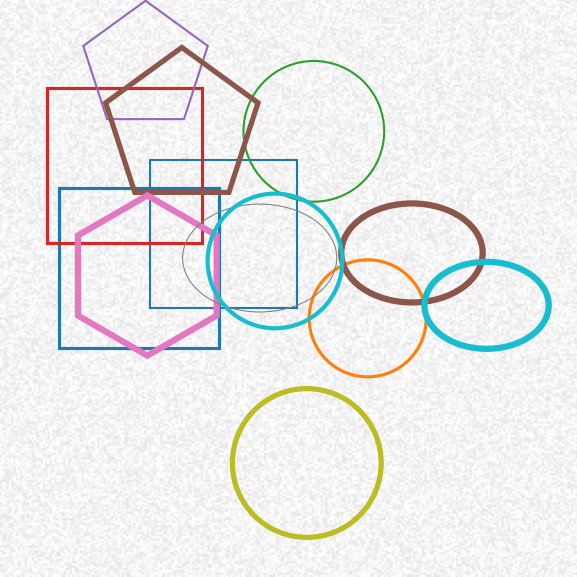[{"shape": "square", "thickness": 1, "radius": 0.64, "center": [0.388, 0.594]}, {"shape": "square", "thickness": 1.5, "radius": 0.69, "center": [0.24, 0.535]}, {"shape": "circle", "thickness": 1.5, "radius": 0.51, "center": [0.637, 0.448]}, {"shape": "circle", "thickness": 1, "radius": 0.61, "center": [0.543, 0.772]}, {"shape": "square", "thickness": 1.5, "radius": 0.67, "center": [0.216, 0.713]}, {"shape": "pentagon", "thickness": 1, "radius": 0.57, "center": [0.252, 0.885]}, {"shape": "pentagon", "thickness": 2.5, "radius": 0.69, "center": [0.315, 0.778]}, {"shape": "oval", "thickness": 3, "radius": 0.61, "center": [0.713, 0.561]}, {"shape": "hexagon", "thickness": 3, "radius": 0.69, "center": [0.255, 0.522]}, {"shape": "oval", "thickness": 0.5, "radius": 0.67, "center": [0.45, 0.552]}, {"shape": "circle", "thickness": 2.5, "radius": 0.64, "center": [0.531, 0.197]}, {"shape": "oval", "thickness": 3, "radius": 0.54, "center": [0.843, 0.47]}, {"shape": "circle", "thickness": 2, "radius": 0.58, "center": [0.476, 0.547]}]